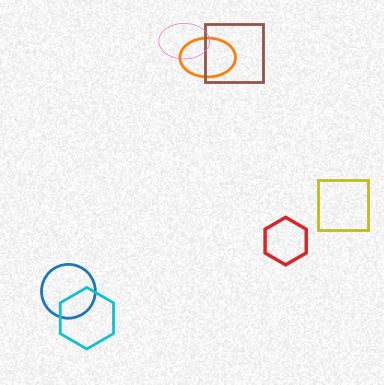[{"shape": "circle", "thickness": 2, "radius": 0.35, "center": [0.178, 0.243]}, {"shape": "oval", "thickness": 2, "radius": 0.36, "center": [0.54, 0.851]}, {"shape": "hexagon", "thickness": 2.5, "radius": 0.31, "center": [0.742, 0.374]}, {"shape": "square", "thickness": 2, "radius": 0.38, "center": [0.609, 0.862]}, {"shape": "oval", "thickness": 0.5, "radius": 0.33, "center": [0.478, 0.893]}, {"shape": "square", "thickness": 2, "radius": 0.33, "center": [0.89, 0.467]}, {"shape": "hexagon", "thickness": 2, "radius": 0.4, "center": [0.226, 0.173]}]